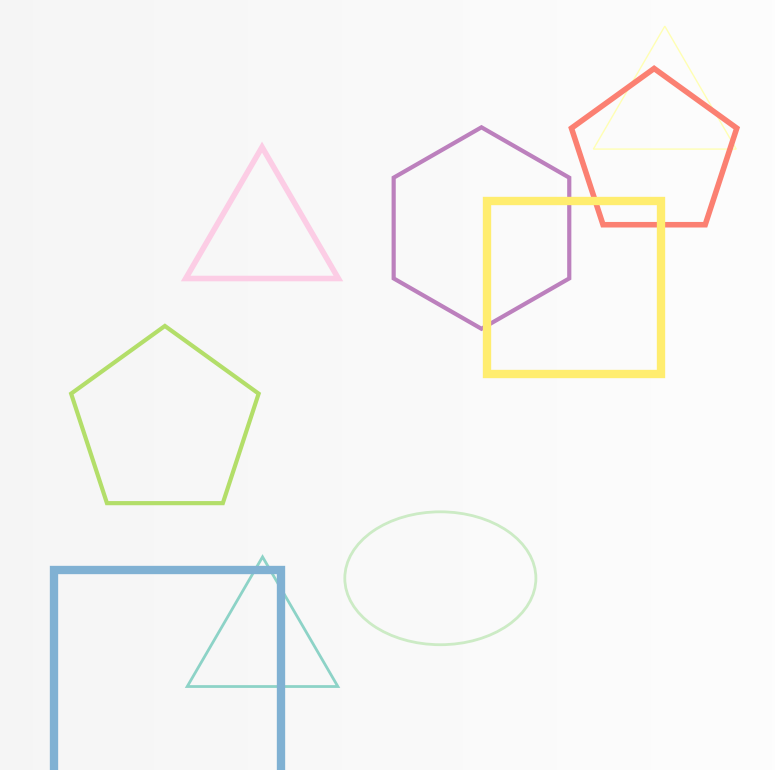[{"shape": "triangle", "thickness": 1, "radius": 0.56, "center": [0.339, 0.165]}, {"shape": "triangle", "thickness": 0.5, "radius": 0.53, "center": [0.858, 0.86]}, {"shape": "pentagon", "thickness": 2, "radius": 0.56, "center": [0.844, 0.799]}, {"shape": "square", "thickness": 3, "radius": 0.73, "center": [0.216, 0.113]}, {"shape": "pentagon", "thickness": 1.5, "radius": 0.64, "center": [0.213, 0.449]}, {"shape": "triangle", "thickness": 2, "radius": 0.57, "center": [0.338, 0.695]}, {"shape": "hexagon", "thickness": 1.5, "radius": 0.65, "center": [0.621, 0.704]}, {"shape": "oval", "thickness": 1, "radius": 0.62, "center": [0.568, 0.249]}, {"shape": "square", "thickness": 3, "radius": 0.56, "center": [0.741, 0.627]}]